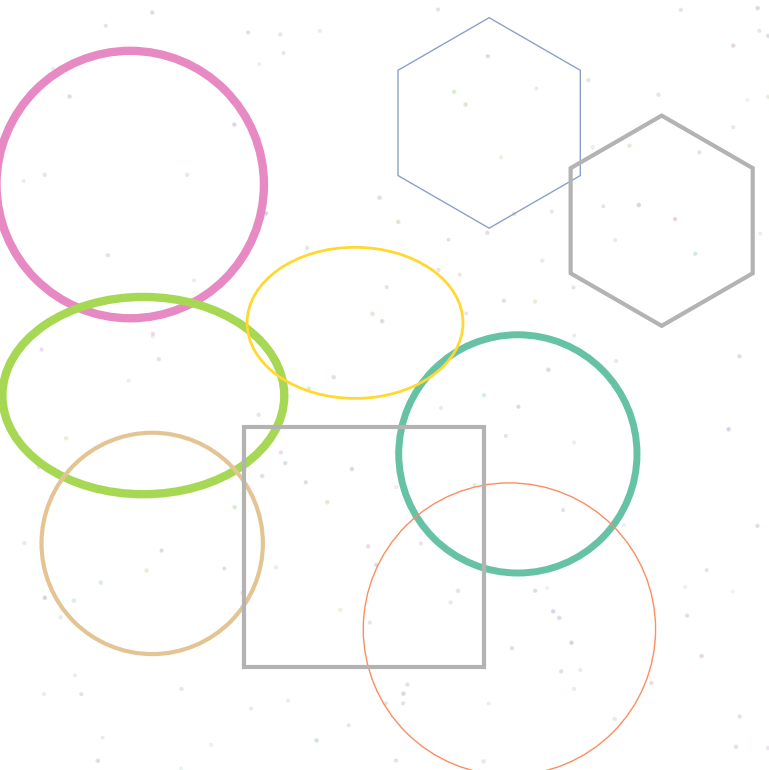[{"shape": "circle", "thickness": 2.5, "radius": 0.77, "center": [0.673, 0.411]}, {"shape": "circle", "thickness": 0.5, "radius": 0.95, "center": [0.662, 0.183]}, {"shape": "hexagon", "thickness": 0.5, "radius": 0.68, "center": [0.635, 0.84]}, {"shape": "circle", "thickness": 3, "radius": 0.87, "center": [0.169, 0.76]}, {"shape": "oval", "thickness": 3, "radius": 0.92, "center": [0.186, 0.486]}, {"shape": "oval", "thickness": 1, "radius": 0.7, "center": [0.461, 0.581]}, {"shape": "circle", "thickness": 1.5, "radius": 0.72, "center": [0.198, 0.294]}, {"shape": "hexagon", "thickness": 1.5, "radius": 0.68, "center": [0.859, 0.713]}, {"shape": "square", "thickness": 1.5, "radius": 0.78, "center": [0.473, 0.29]}]